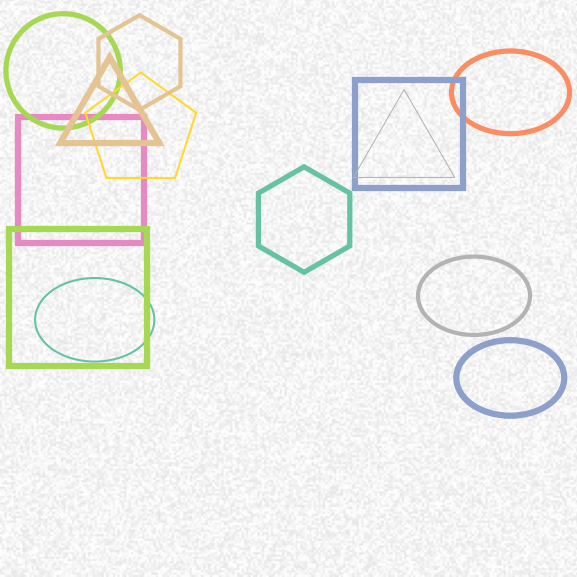[{"shape": "oval", "thickness": 1, "radius": 0.52, "center": [0.164, 0.445]}, {"shape": "hexagon", "thickness": 2.5, "radius": 0.46, "center": [0.527, 0.619]}, {"shape": "oval", "thickness": 2.5, "radius": 0.51, "center": [0.884, 0.839]}, {"shape": "square", "thickness": 3, "radius": 0.47, "center": [0.708, 0.768]}, {"shape": "oval", "thickness": 3, "radius": 0.47, "center": [0.884, 0.345]}, {"shape": "square", "thickness": 3, "radius": 0.55, "center": [0.14, 0.687]}, {"shape": "square", "thickness": 3, "radius": 0.6, "center": [0.135, 0.484]}, {"shape": "circle", "thickness": 2.5, "radius": 0.5, "center": [0.109, 0.876]}, {"shape": "pentagon", "thickness": 1, "radius": 0.5, "center": [0.244, 0.773]}, {"shape": "triangle", "thickness": 3, "radius": 0.5, "center": [0.19, 0.801]}, {"shape": "hexagon", "thickness": 2, "radius": 0.41, "center": [0.241, 0.891]}, {"shape": "oval", "thickness": 2, "radius": 0.48, "center": [0.821, 0.487]}, {"shape": "triangle", "thickness": 0.5, "radius": 0.51, "center": [0.7, 0.743]}]